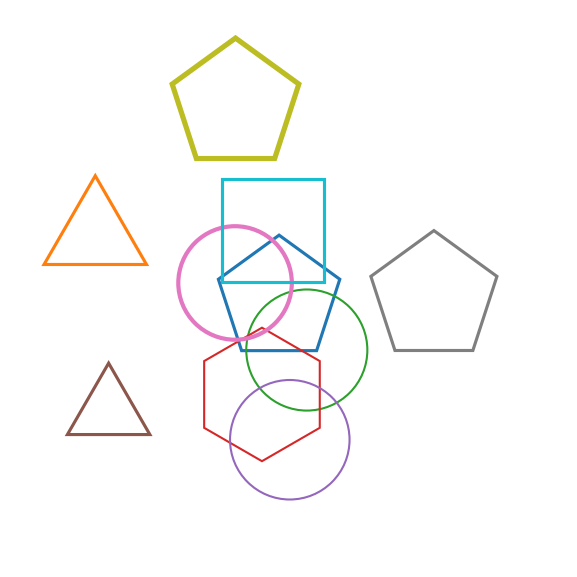[{"shape": "pentagon", "thickness": 1.5, "radius": 0.55, "center": [0.483, 0.481]}, {"shape": "triangle", "thickness": 1.5, "radius": 0.51, "center": [0.165, 0.592]}, {"shape": "circle", "thickness": 1, "radius": 0.52, "center": [0.531, 0.393]}, {"shape": "hexagon", "thickness": 1, "radius": 0.58, "center": [0.454, 0.316]}, {"shape": "circle", "thickness": 1, "radius": 0.52, "center": [0.502, 0.238]}, {"shape": "triangle", "thickness": 1.5, "radius": 0.41, "center": [0.188, 0.288]}, {"shape": "circle", "thickness": 2, "radius": 0.49, "center": [0.407, 0.509]}, {"shape": "pentagon", "thickness": 1.5, "radius": 0.57, "center": [0.751, 0.485]}, {"shape": "pentagon", "thickness": 2.5, "radius": 0.58, "center": [0.408, 0.818]}, {"shape": "square", "thickness": 1.5, "radius": 0.44, "center": [0.473, 0.601]}]